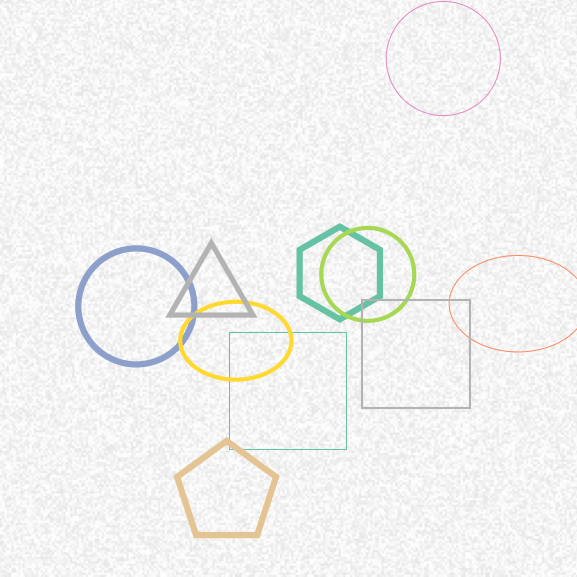[{"shape": "hexagon", "thickness": 3, "radius": 0.4, "center": [0.588, 0.526]}, {"shape": "square", "thickness": 0.5, "radius": 0.51, "center": [0.497, 0.323]}, {"shape": "oval", "thickness": 0.5, "radius": 0.6, "center": [0.897, 0.473]}, {"shape": "circle", "thickness": 3, "radius": 0.5, "center": [0.236, 0.469]}, {"shape": "circle", "thickness": 0.5, "radius": 0.49, "center": [0.768, 0.898]}, {"shape": "circle", "thickness": 2, "radius": 0.4, "center": [0.637, 0.524]}, {"shape": "oval", "thickness": 2, "radius": 0.48, "center": [0.408, 0.409]}, {"shape": "pentagon", "thickness": 3, "radius": 0.45, "center": [0.392, 0.146]}, {"shape": "square", "thickness": 1, "radius": 0.47, "center": [0.721, 0.387]}, {"shape": "triangle", "thickness": 2.5, "radius": 0.42, "center": [0.366, 0.495]}]